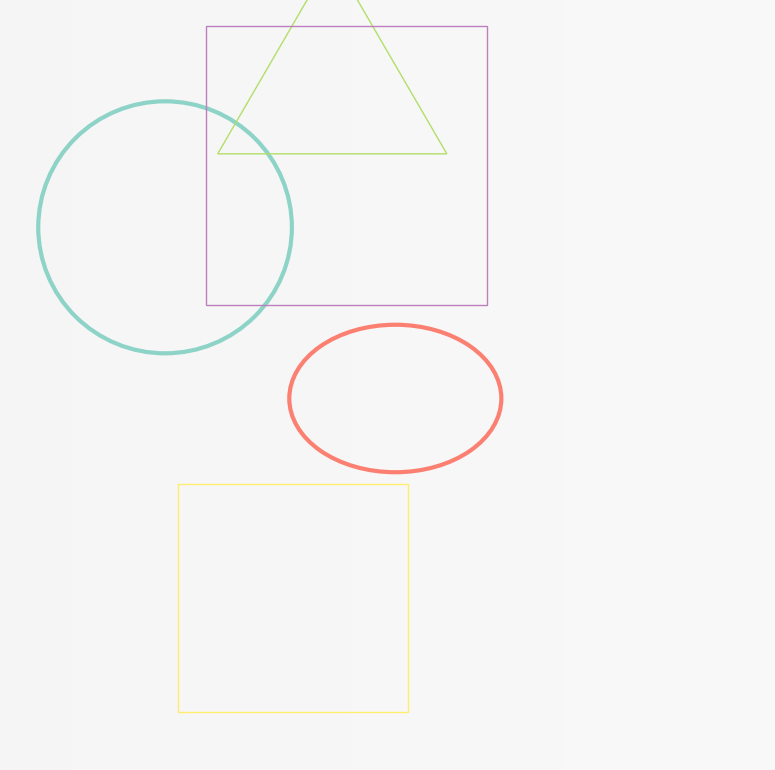[{"shape": "circle", "thickness": 1.5, "radius": 0.82, "center": [0.213, 0.705]}, {"shape": "oval", "thickness": 1.5, "radius": 0.68, "center": [0.51, 0.482]}, {"shape": "triangle", "thickness": 0.5, "radius": 0.85, "center": [0.429, 0.886]}, {"shape": "square", "thickness": 0.5, "radius": 0.91, "center": [0.447, 0.785]}, {"shape": "square", "thickness": 0.5, "radius": 0.74, "center": [0.378, 0.223]}]